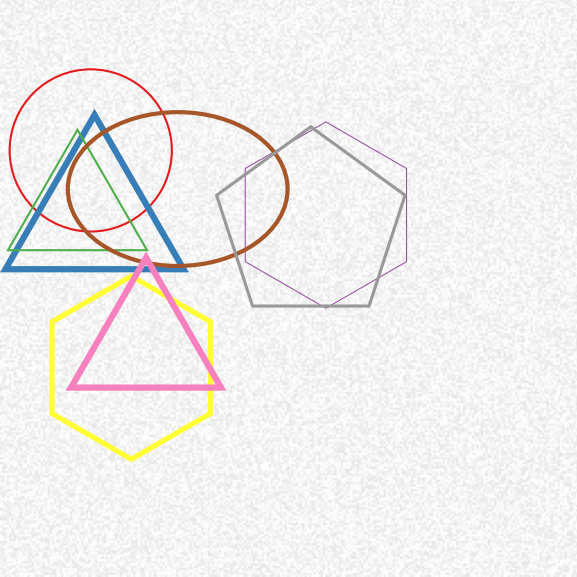[{"shape": "circle", "thickness": 1, "radius": 0.7, "center": [0.157, 0.739]}, {"shape": "triangle", "thickness": 3, "radius": 0.89, "center": [0.164, 0.622]}, {"shape": "triangle", "thickness": 1, "radius": 0.69, "center": [0.134, 0.635]}, {"shape": "hexagon", "thickness": 0.5, "radius": 0.81, "center": [0.564, 0.627]}, {"shape": "hexagon", "thickness": 2.5, "radius": 0.79, "center": [0.227, 0.363]}, {"shape": "oval", "thickness": 2, "radius": 0.95, "center": [0.308, 0.672]}, {"shape": "triangle", "thickness": 3, "radius": 0.75, "center": [0.253, 0.403]}, {"shape": "pentagon", "thickness": 1.5, "radius": 0.86, "center": [0.538, 0.608]}]